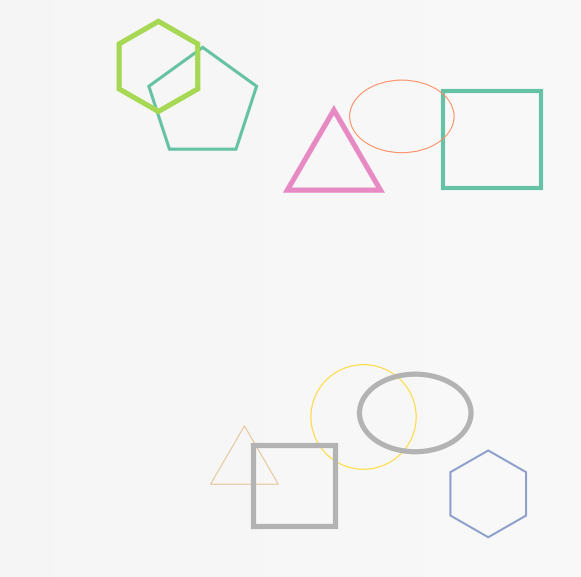[{"shape": "square", "thickness": 2, "radius": 0.42, "center": [0.846, 0.757]}, {"shape": "pentagon", "thickness": 1.5, "radius": 0.49, "center": [0.349, 0.82]}, {"shape": "oval", "thickness": 0.5, "radius": 0.45, "center": [0.691, 0.798]}, {"shape": "hexagon", "thickness": 1, "radius": 0.38, "center": [0.84, 0.144]}, {"shape": "triangle", "thickness": 2.5, "radius": 0.46, "center": [0.574, 0.716]}, {"shape": "hexagon", "thickness": 2.5, "radius": 0.39, "center": [0.273, 0.884]}, {"shape": "circle", "thickness": 0.5, "radius": 0.45, "center": [0.625, 0.277]}, {"shape": "triangle", "thickness": 0.5, "radius": 0.34, "center": [0.421, 0.194]}, {"shape": "oval", "thickness": 2.5, "radius": 0.48, "center": [0.714, 0.284]}, {"shape": "square", "thickness": 2.5, "radius": 0.35, "center": [0.506, 0.159]}]